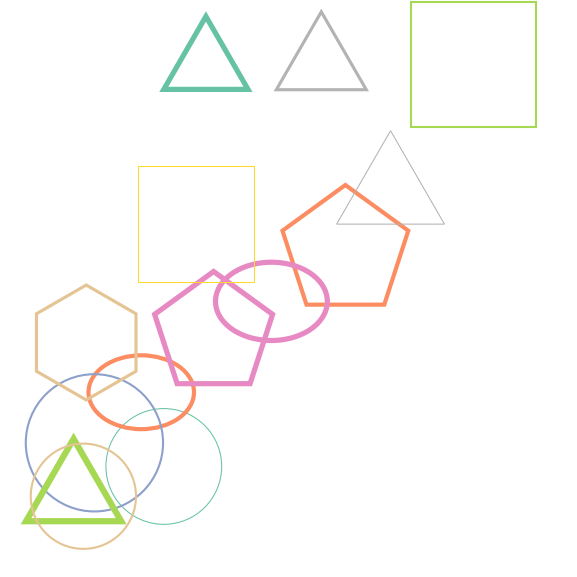[{"shape": "circle", "thickness": 0.5, "radius": 0.5, "center": [0.284, 0.191]}, {"shape": "triangle", "thickness": 2.5, "radius": 0.42, "center": [0.357, 0.886]}, {"shape": "oval", "thickness": 2, "radius": 0.46, "center": [0.245, 0.32]}, {"shape": "pentagon", "thickness": 2, "radius": 0.57, "center": [0.598, 0.564]}, {"shape": "circle", "thickness": 1, "radius": 0.59, "center": [0.163, 0.232]}, {"shape": "oval", "thickness": 2.5, "radius": 0.48, "center": [0.47, 0.477]}, {"shape": "pentagon", "thickness": 2.5, "radius": 0.54, "center": [0.37, 0.422]}, {"shape": "square", "thickness": 1, "radius": 0.54, "center": [0.819, 0.887]}, {"shape": "triangle", "thickness": 3, "radius": 0.48, "center": [0.127, 0.144]}, {"shape": "square", "thickness": 0.5, "radius": 0.5, "center": [0.34, 0.612]}, {"shape": "hexagon", "thickness": 1.5, "radius": 0.5, "center": [0.149, 0.406]}, {"shape": "circle", "thickness": 1, "radius": 0.46, "center": [0.144, 0.14]}, {"shape": "triangle", "thickness": 0.5, "radius": 0.54, "center": [0.676, 0.665]}, {"shape": "triangle", "thickness": 1.5, "radius": 0.45, "center": [0.556, 0.889]}]